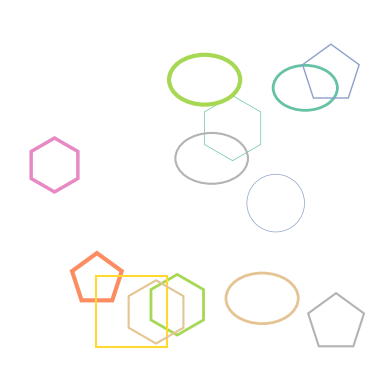[{"shape": "oval", "thickness": 2, "radius": 0.42, "center": [0.793, 0.772]}, {"shape": "hexagon", "thickness": 0.5, "radius": 0.42, "center": [0.604, 0.667]}, {"shape": "pentagon", "thickness": 3, "radius": 0.34, "center": [0.252, 0.275]}, {"shape": "pentagon", "thickness": 1, "radius": 0.39, "center": [0.859, 0.808]}, {"shape": "circle", "thickness": 0.5, "radius": 0.37, "center": [0.716, 0.472]}, {"shape": "hexagon", "thickness": 2.5, "radius": 0.35, "center": [0.142, 0.571]}, {"shape": "hexagon", "thickness": 2, "radius": 0.39, "center": [0.46, 0.208]}, {"shape": "oval", "thickness": 3, "radius": 0.46, "center": [0.532, 0.793]}, {"shape": "square", "thickness": 1.5, "radius": 0.46, "center": [0.342, 0.192]}, {"shape": "hexagon", "thickness": 1.5, "radius": 0.41, "center": [0.405, 0.19]}, {"shape": "oval", "thickness": 2, "radius": 0.47, "center": [0.681, 0.225]}, {"shape": "pentagon", "thickness": 1.5, "radius": 0.38, "center": [0.873, 0.162]}, {"shape": "oval", "thickness": 1.5, "radius": 0.47, "center": [0.55, 0.589]}]